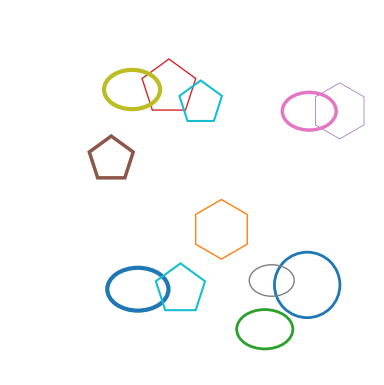[{"shape": "oval", "thickness": 3, "radius": 0.4, "center": [0.358, 0.249]}, {"shape": "circle", "thickness": 2, "radius": 0.43, "center": [0.798, 0.26]}, {"shape": "hexagon", "thickness": 1, "radius": 0.39, "center": [0.575, 0.404]}, {"shape": "oval", "thickness": 2, "radius": 0.36, "center": [0.688, 0.145]}, {"shape": "pentagon", "thickness": 1, "radius": 0.37, "center": [0.439, 0.773]}, {"shape": "hexagon", "thickness": 0.5, "radius": 0.36, "center": [0.882, 0.712]}, {"shape": "pentagon", "thickness": 2.5, "radius": 0.3, "center": [0.289, 0.587]}, {"shape": "oval", "thickness": 2.5, "radius": 0.35, "center": [0.803, 0.711]}, {"shape": "oval", "thickness": 1, "radius": 0.29, "center": [0.706, 0.271]}, {"shape": "oval", "thickness": 3, "radius": 0.36, "center": [0.343, 0.767]}, {"shape": "pentagon", "thickness": 1.5, "radius": 0.34, "center": [0.469, 0.249]}, {"shape": "pentagon", "thickness": 1.5, "radius": 0.29, "center": [0.521, 0.733]}]